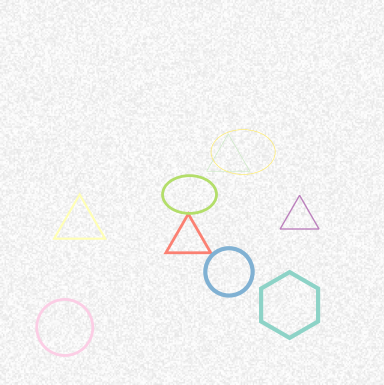[{"shape": "hexagon", "thickness": 3, "radius": 0.43, "center": [0.752, 0.208]}, {"shape": "triangle", "thickness": 1.5, "radius": 0.38, "center": [0.207, 0.418]}, {"shape": "triangle", "thickness": 2, "radius": 0.34, "center": [0.489, 0.377]}, {"shape": "circle", "thickness": 3, "radius": 0.31, "center": [0.595, 0.294]}, {"shape": "oval", "thickness": 2, "radius": 0.35, "center": [0.492, 0.495]}, {"shape": "circle", "thickness": 2, "radius": 0.36, "center": [0.168, 0.149]}, {"shape": "triangle", "thickness": 1, "radius": 0.29, "center": [0.778, 0.434]}, {"shape": "triangle", "thickness": 0.5, "radius": 0.32, "center": [0.593, 0.588]}, {"shape": "oval", "thickness": 0.5, "radius": 0.42, "center": [0.632, 0.605]}]